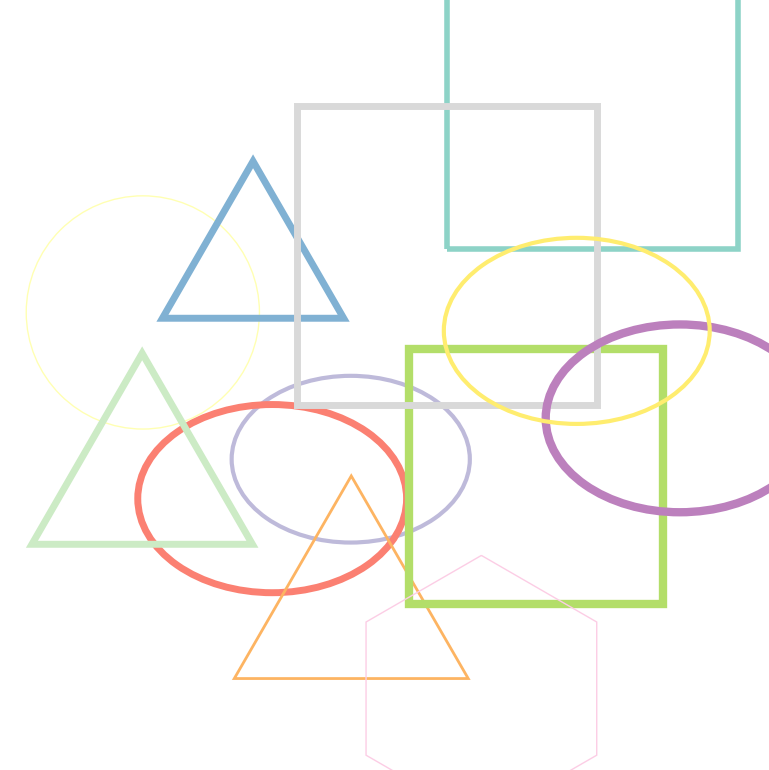[{"shape": "square", "thickness": 2, "radius": 0.94, "center": [0.769, 0.865]}, {"shape": "circle", "thickness": 0.5, "radius": 0.76, "center": [0.185, 0.594]}, {"shape": "oval", "thickness": 1.5, "radius": 0.77, "center": [0.456, 0.404]}, {"shape": "oval", "thickness": 2.5, "radius": 0.87, "center": [0.353, 0.352]}, {"shape": "triangle", "thickness": 2.5, "radius": 0.68, "center": [0.329, 0.655]}, {"shape": "triangle", "thickness": 1, "radius": 0.88, "center": [0.456, 0.206]}, {"shape": "square", "thickness": 3, "radius": 0.83, "center": [0.696, 0.381]}, {"shape": "hexagon", "thickness": 0.5, "radius": 0.86, "center": [0.625, 0.106]}, {"shape": "square", "thickness": 2.5, "radius": 0.97, "center": [0.581, 0.668]}, {"shape": "oval", "thickness": 3, "radius": 0.87, "center": [0.883, 0.457]}, {"shape": "triangle", "thickness": 2.5, "radius": 0.83, "center": [0.185, 0.376]}, {"shape": "oval", "thickness": 1.5, "radius": 0.86, "center": [0.749, 0.57]}]